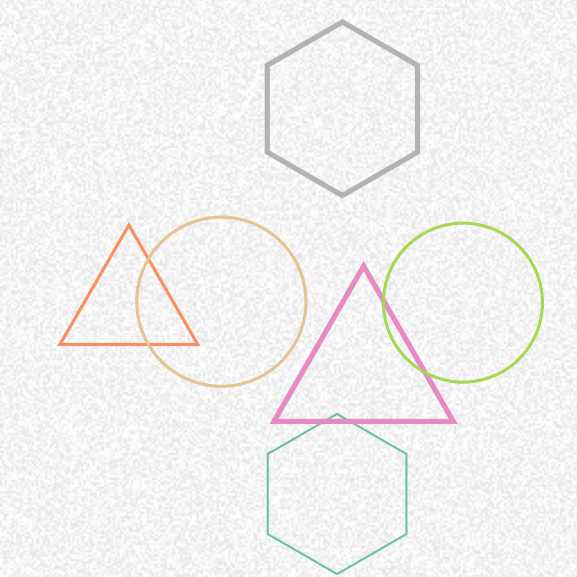[{"shape": "hexagon", "thickness": 1, "radius": 0.69, "center": [0.584, 0.144]}, {"shape": "triangle", "thickness": 1.5, "radius": 0.69, "center": [0.223, 0.472]}, {"shape": "triangle", "thickness": 2.5, "radius": 0.9, "center": [0.63, 0.359]}, {"shape": "circle", "thickness": 1.5, "radius": 0.69, "center": [0.802, 0.475]}, {"shape": "circle", "thickness": 1.5, "radius": 0.73, "center": [0.383, 0.477]}, {"shape": "hexagon", "thickness": 2.5, "radius": 0.75, "center": [0.593, 0.811]}]